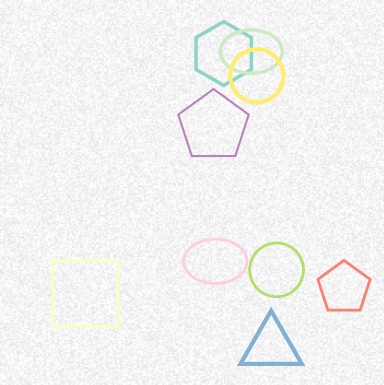[{"shape": "hexagon", "thickness": 2.5, "radius": 0.41, "center": [0.581, 0.861]}, {"shape": "square", "thickness": 2, "radius": 0.43, "center": [0.222, 0.24]}, {"shape": "pentagon", "thickness": 2, "radius": 0.36, "center": [0.893, 0.252]}, {"shape": "triangle", "thickness": 3, "radius": 0.46, "center": [0.704, 0.101]}, {"shape": "circle", "thickness": 2, "radius": 0.35, "center": [0.718, 0.299]}, {"shape": "oval", "thickness": 2, "radius": 0.41, "center": [0.559, 0.321]}, {"shape": "pentagon", "thickness": 1.5, "radius": 0.48, "center": [0.555, 0.673]}, {"shape": "oval", "thickness": 2.5, "radius": 0.4, "center": [0.653, 0.866]}, {"shape": "circle", "thickness": 3, "radius": 0.34, "center": [0.667, 0.803]}]